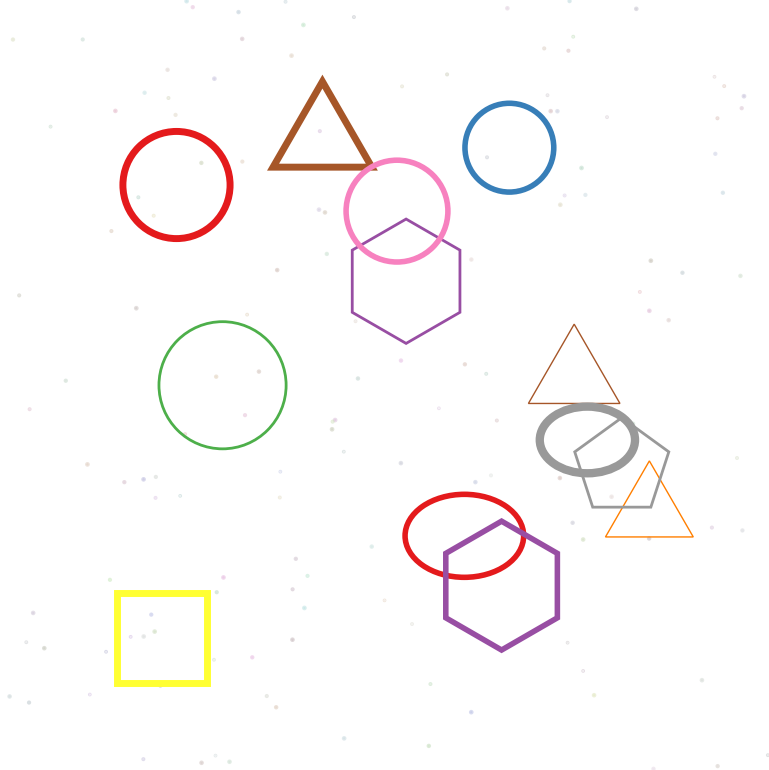[{"shape": "circle", "thickness": 2.5, "radius": 0.35, "center": [0.229, 0.76]}, {"shape": "oval", "thickness": 2, "radius": 0.38, "center": [0.603, 0.304]}, {"shape": "circle", "thickness": 2, "radius": 0.29, "center": [0.662, 0.808]}, {"shape": "circle", "thickness": 1, "radius": 0.41, "center": [0.289, 0.5]}, {"shape": "hexagon", "thickness": 2, "radius": 0.42, "center": [0.651, 0.239]}, {"shape": "hexagon", "thickness": 1, "radius": 0.4, "center": [0.527, 0.635]}, {"shape": "triangle", "thickness": 0.5, "radius": 0.33, "center": [0.843, 0.336]}, {"shape": "square", "thickness": 2.5, "radius": 0.29, "center": [0.21, 0.171]}, {"shape": "triangle", "thickness": 0.5, "radius": 0.34, "center": [0.746, 0.51]}, {"shape": "triangle", "thickness": 2.5, "radius": 0.37, "center": [0.419, 0.82]}, {"shape": "circle", "thickness": 2, "radius": 0.33, "center": [0.516, 0.726]}, {"shape": "pentagon", "thickness": 1, "radius": 0.32, "center": [0.808, 0.393]}, {"shape": "oval", "thickness": 3, "radius": 0.31, "center": [0.763, 0.429]}]